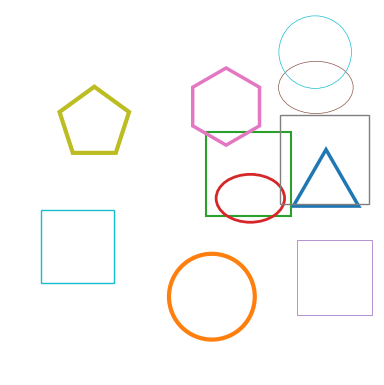[{"shape": "triangle", "thickness": 2.5, "radius": 0.49, "center": [0.847, 0.514]}, {"shape": "circle", "thickness": 3, "radius": 0.56, "center": [0.55, 0.229]}, {"shape": "square", "thickness": 1.5, "radius": 0.55, "center": [0.646, 0.548]}, {"shape": "oval", "thickness": 2, "radius": 0.44, "center": [0.65, 0.485]}, {"shape": "square", "thickness": 0.5, "radius": 0.49, "center": [0.868, 0.28]}, {"shape": "oval", "thickness": 0.5, "radius": 0.48, "center": [0.82, 0.773]}, {"shape": "hexagon", "thickness": 2.5, "radius": 0.5, "center": [0.587, 0.723]}, {"shape": "square", "thickness": 1, "radius": 0.58, "center": [0.844, 0.585]}, {"shape": "pentagon", "thickness": 3, "radius": 0.47, "center": [0.245, 0.68]}, {"shape": "circle", "thickness": 0.5, "radius": 0.47, "center": [0.819, 0.865]}, {"shape": "square", "thickness": 1, "radius": 0.47, "center": [0.201, 0.359]}]